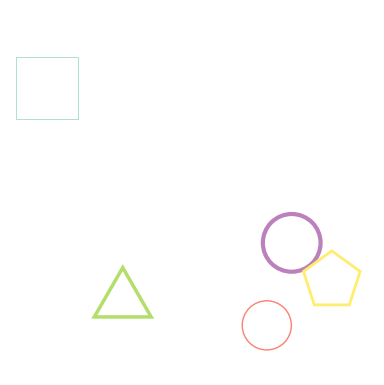[{"shape": "square", "thickness": 0.5, "radius": 0.4, "center": [0.122, 0.77]}, {"shape": "circle", "thickness": 1, "radius": 0.32, "center": [0.693, 0.155]}, {"shape": "triangle", "thickness": 2.5, "radius": 0.43, "center": [0.319, 0.219]}, {"shape": "circle", "thickness": 3, "radius": 0.37, "center": [0.758, 0.369]}, {"shape": "pentagon", "thickness": 2, "radius": 0.39, "center": [0.862, 0.271]}]